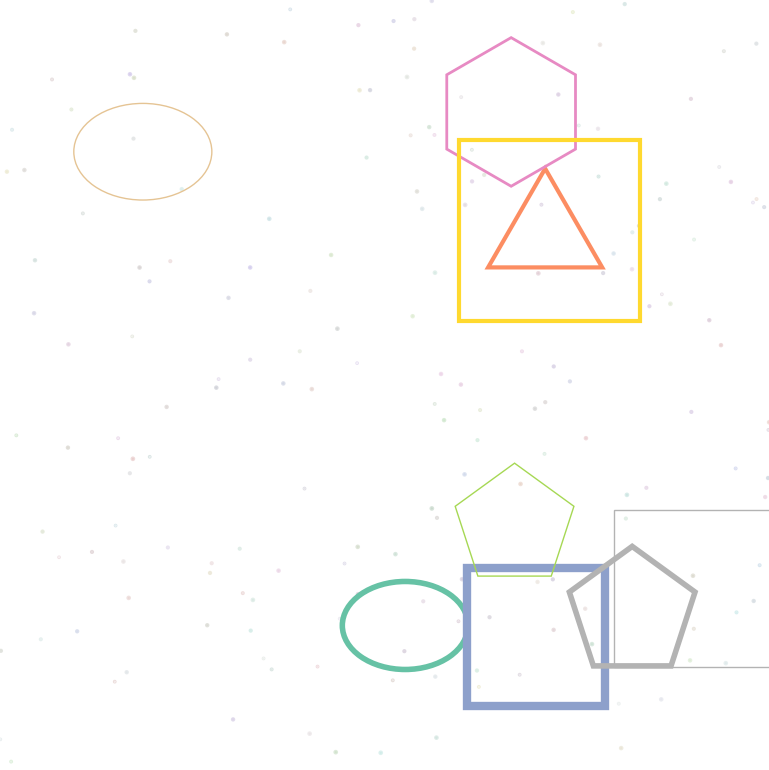[{"shape": "oval", "thickness": 2, "radius": 0.41, "center": [0.526, 0.188]}, {"shape": "triangle", "thickness": 1.5, "radius": 0.43, "center": [0.708, 0.695]}, {"shape": "square", "thickness": 3, "radius": 0.45, "center": [0.696, 0.173]}, {"shape": "hexagon", "thickness": 1, "radius": 0.48, "center": [0.664, 0.855]}, {"shape": "pentagon", "thickness": 0.5, "radius": 0.41, "center": [0.668, 0.317]}, {"shape": "square", "thickness": 1.5, "radius": 0.59, "center": [0.714, 0.701]}, {"shape": "oval", "thickness": 0.5, "radius": 0.45, "center": [0.185, 0.803]}, {"shape": "square", "thickness": 0.5, "radius": 0.51, "center": [0.899, 0.236]}, {"shape": "pentagon", "thickness": 2, "radius": 0.43, "center": [0.821, 0.205]}]